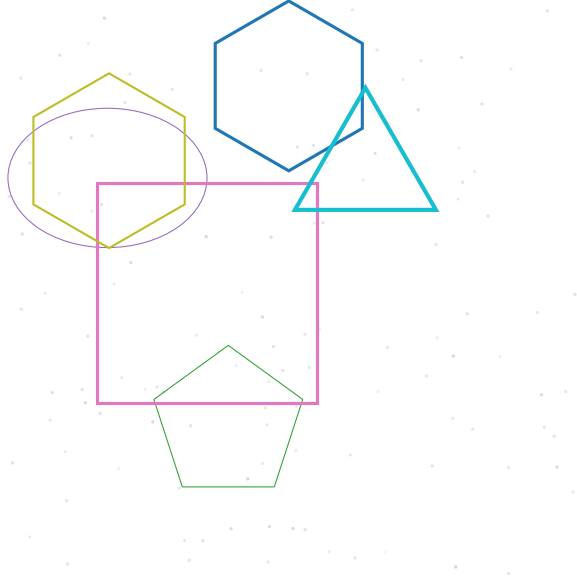[{"shape": "hexagon", "thickness": 1.5, "radius": 0.74, "center": [0.5, 0.85]}, {"shape": "pentagon", "thickness": 0.5, "radius": 0.68, "center": [0.395, 0.266]}, {"shape": "oval", "thickness": 0.5, "radius": 0.86, "center": [0.186, 0.691]}, {"shape": "square", "thickness": 1.5, "radius": 0.95, "center": [0.358, 0.492]}, {"shape": "hexagon", "thickness": 1, "radius": 0.76, "center": [0.189, 0.721]}, {"shape": "triangle", "thickness": 2, "radius": 0.7, "center": [0.633, 0.706]}]